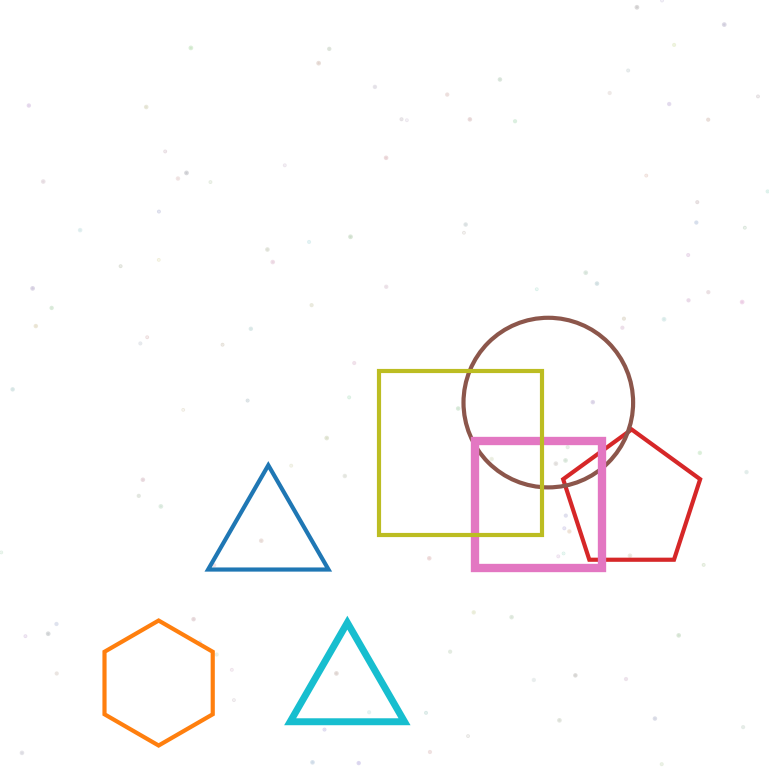[{"shape": "triangle", "thickness": 1.5, "radius": 0.45, "center": [0.348, 0.305]}, {"shape": "hexagon", "thickness": 1.5, "radius": 0.41, "center": [0.206, 0.113]}, {"shape": "pentagon", "thickness": 1.5, "radius": 0.47, "center": [0.82, 0.349]}, {"shape": "circle", "thickness": 1.5, "radius": 0.55, "center": [0.712, 0.477]}, {"shape": "square", "thickness": 3, "radius": 0.41, "center": [0.699, 0.345]}, {"shape": "square", "thickness": 1.5, "radius": 0.53, "center": [0.598, 0.411]}, {"shape": "triangle", "thickness": 2.5, "radius": 0.43, "center": [0.451, 0.106]}]